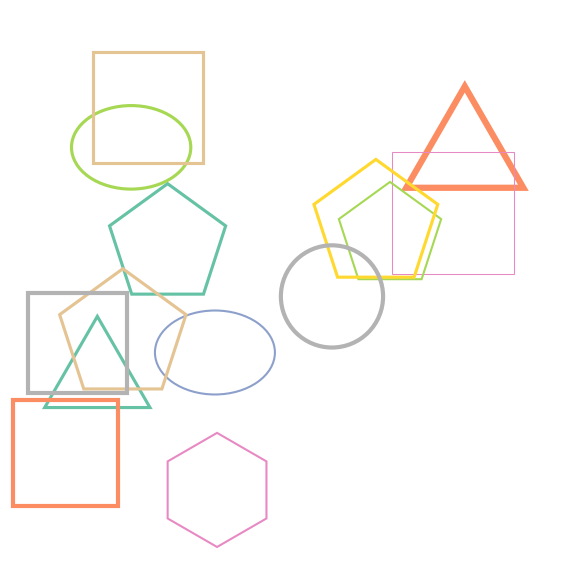[{"shape": "pentagon", "thickness": 1.5, "radius": 0.53, "center": [0.29, 0.575]}, {"shape": "triangle", "thickness": 1.5, "radius": 0.53, "center": [0.169, 0.346]}, {"shape": "triangle", "thickness": 3, "radius": 0.59, "center": [0.805, 0.733]}, {"shape": "square", "thickness": 2, "radius": 0.46, "center": [0.113, 0.214]}, {"shape": "oval", "thickness": 1, "radius": 0.52, "center": [0.372, 0.389]}, {"shape": "hexagon", "thickness": 1, "radius": 0.49, "center": [0.376, 0.151]}, {"shape": "square", "thickness": 0.5, "radius": 0.53, "center": [0.784, 0.63]}, {"shape": "pentagon", "thickness": 1, "radius": 0.47, "center": [0.675, 0.591]}, {"shape": "oval", "thickness": 1.5, "radius": 0.52, "center": [0.227, 0.744]}, {"shape": "pentagon", "thickness": 1.5, "radius": 0.56, "center": [0.651, 0.61]}, {"shape": "square", "thickness": 1.5, "radius": 0.48, "center": [0.256, 0.813]}, {"shape": "pentagon", "thickness": 1.5, "radius": 0.58, "center": [0.213, 0.419]}, {"shape": "circle", "thickness": 2, "radius": 0.44, "center": [0.575, 0.486]}, {"shape": "square", "thickness": 2, "radius": 0.43, "center": [0.134, 0.405]}]